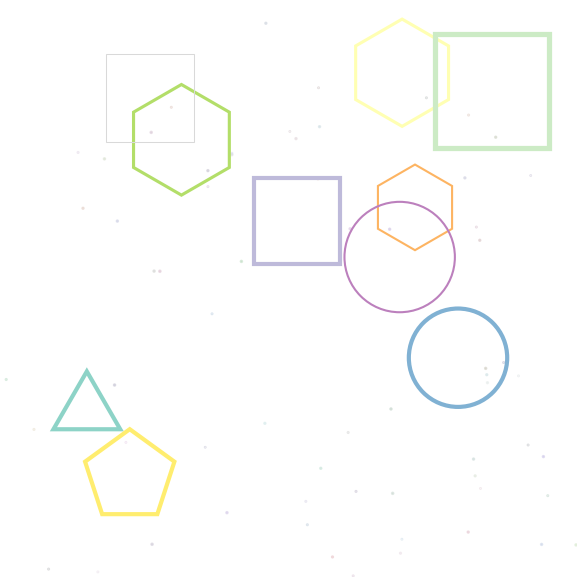[{"shape": "triangle", "thickness": 2, "radius": 0.33, "center": [0.15, 0.289]}, {"shape": "hexagon", "thickness": 1.5, "radius": 0.46, "center": [0.696, 0.873]}, {"shape": "square", "thickness": 2, "radius": 0.37, "center": [0.514, 0.616]}, {"shape": "circle", "thickness": 2, "radius": 0.43, "center": [0.793, 0.38]}, {"shape": "hexagon", "thickness": 1, "radius": 0.37, "center": [0.719, 0.64]}, {"shape": "hexagon", "thickness": 1.5, "radius": 0.48, "center": [0.314, 0.757]}, {"shape": "square", "thickness": 0.5, "radius": 0.38, "center": [0.26, 0.83]}, {"shape": "circle", "thickness": 1, "radius": 0.48, "center": [0.692, 0.554]}, {"shape": "square", "thickness": 2.5, "radius": 0.49, "center": [0.852, 0.842]}, {"shape": "pentagon", "thickness": 2, "radius": 0.41, "center": [0.225, 0.175]}]